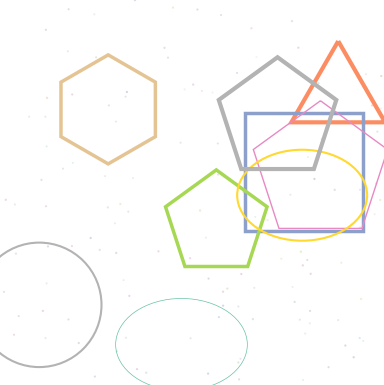[{"shape": "oval", "thickness": 0.5, "radius": 0.86, "center": [0.471, 0.105]}, {"shape": "triangle", "thickness": 3, "radius": 0.7, "center": [0.879, 0.753]}, {"shape": "square", "thickness": 2.5, "radius": 0.77, "center": [0.79, 0.553]}, {"shape": "pentagon", "thickness": 1, "radius": 0.92, "center": [0.832, 0.555]}, {"shape": "pentagon", "thickness": 2.5, "radius": 0.69, "center": [0.562, 0.42]}, {"shape": "oval", "thickness": 1.5, "radius": 0.84, "center": [0.785, 0.493]}, {"shape": "hexagon", "thickness": 2.5, "radius": 0.71, "center": [0.281, 0.716]}, {"shape": "pentagon", "thickness": 3, "radius": 0.8, "center": [0.721, 0.691]}, {"shape": "circle", "thickness": 1.5, "radius": 0.81, "center": [0.102, 0.208]}]